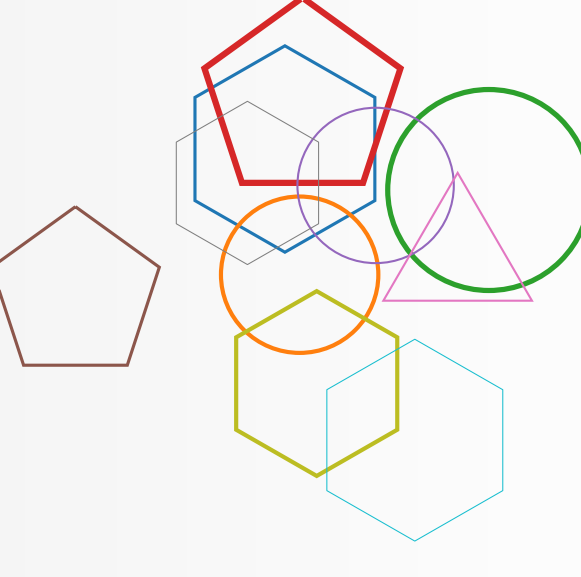[{"shape": "hexagon", "thickness": 1.5, "radius": 0.89, "center": [0.49, 0.741]}, {"shape": "circle", "thickness": 2, "radius": 0.68, "center": [0.516, 0.523]}, {"shape": "circle", "thickness": 2.5, "radius": 0.87, "center": [0.841, 0.67]}, {"shape": "pentagon", "thickness": 3, "radius": 0.89, "center": [0.52, 0.826]}, {"shape": "circle", "thickness": 1, "radius": 0.67, "center": [0.646, 0.678]}, {"shape": "pentagon", "thickness": 1.5, "radius": 0.76, "center": [0.13, 0.489]}, {"shape": "triangle", "thickness": 1, "radius": 0.74, "center": [0.787, 0.552]}, {"shape": "hexagon", "thickness": 0.5, "radius": 0.71, "center": [0.426, 0.682]}, {"shape": "hexagon", "thickness": 2, "radius": 0.8, "center": [0.545, 0.335]}, {"shape": "hexagon", "thickness": 0.5, "radius": 0.87, "center": [0.714, 0.237]}]